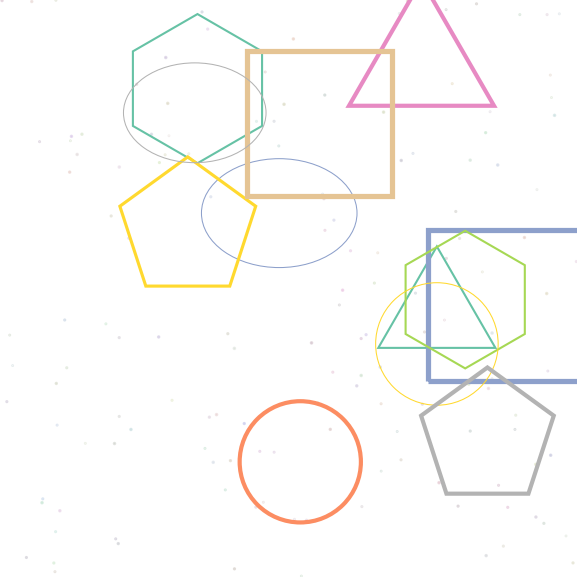[{"shape": "hexagon", "thickness": 1, "radius": 0.65, "center": [0.342, 0.846]}, {"shape": "triangle", "thickness": 1, "radius": 0.59, "center": [0.756, 0.455]}, {"shape": "circle", "thickness": 2, "radius": 0.52, "center": [0.52, 0.199]}, {"shape": "square", "thickness": 2.5, "radius": 0.65, "center": [0.872, 0.47]}, {"shape": "oval", "thickness": 0.5, "radius": 0.67, "center": [0.484, 0.63]}, {"shape": "triangle", "thickness": 2, "radius": 0.72, "center": [0.73, 0.888]}, {"shape": "hexagon", "thickness": 1, "radius": 0.6, "center": [0.806, 0.48]}, {"shape": "pentagon", "thickness": 1.5, "radius": 0.62, "center": [0.325, 0.604]}, {"shape": "circle", "thickness": 0.5, "radius": 0.53, "center": [0.757, 0.404]}, {"shape": "square", "thickness": 2.5, "radius": 0.63, "center": [0.554, 0.785]}, {"shape": "pentagon", "thickness": 2, "radius": 0.6, "center": [0.844, 0.242]}, {"shape": "oval", "thickness": 0.5, "radius": 0.62, "center": [0.337, 0.804]}]